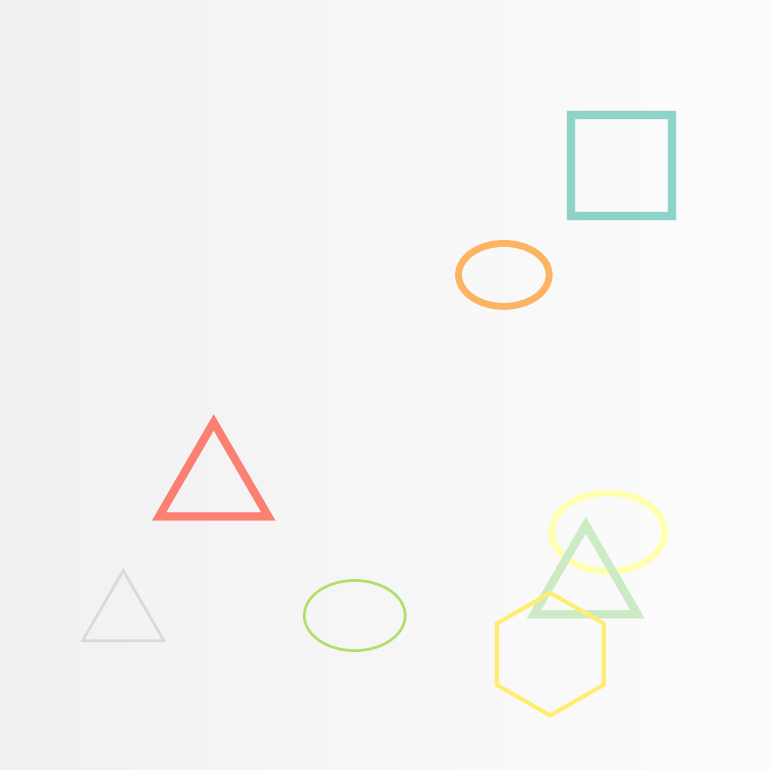[{"shape": "square", "thickness": 3, "radius": 0.33, "center": [0.802, 0.785]}, {"shape": "oval", "thickness": 2.5, "radius": 0.36, "center": [0.785, 0.309]}, {"shape": "triangle", "thickness": 3, "radius": 0.41, "center": [0.276, 0.37]}, {"shape": "oval", "thickness": 2.5, "radius": 0.29, "center": [0.65, 0.643]}, {"shape": "oval", "thickness": 1, "radius": 0.33, "center": [0.458, 0.201]}, {"shape": "triangle", "thickness": 1, "radius": 0.3, "center": [0.159, 0.198]}, {"shape": "triangle", "thickness": 3, "radius": 0.39, "center": [0.756, 0.241]}, {"shape": "hexagon", "thickness": 1.5, "radius": 0.4, "center": [0.71, 0.15]}]